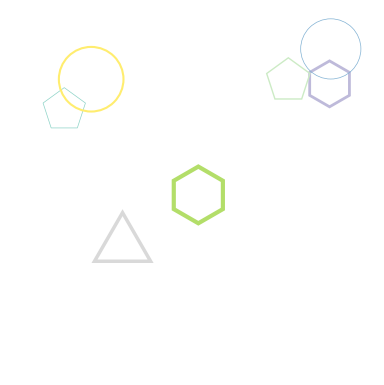[{"shape": "pentagon", "thickness": 0.5, "radius": 0.29, "center": [0.167, 0.715]}, {"shape": "hexagon", "thickness": 2, "radius": 0.3, "center": [0.856, 0.782]}, {"shape": "circle", "thickness": 0.5, "radius": 0.39, "center": [0.859, 0.873]}, {"shape": "hexagon", "thickness": 3, "radius": 0.37, "center": [0.515, 0.494]}, {"shape": "triangle", "thickness": 2.5, "radius": 0.42, "center": [0.318, 0.363]}, {"shape": "pentagon", "thickness": 1, "radius": 0.3, "center": [0.749, 0.791]}, {"shape": "circle", "thickness": 1.5, "radius": 0.42, "center": [0.237, 0.794]}]